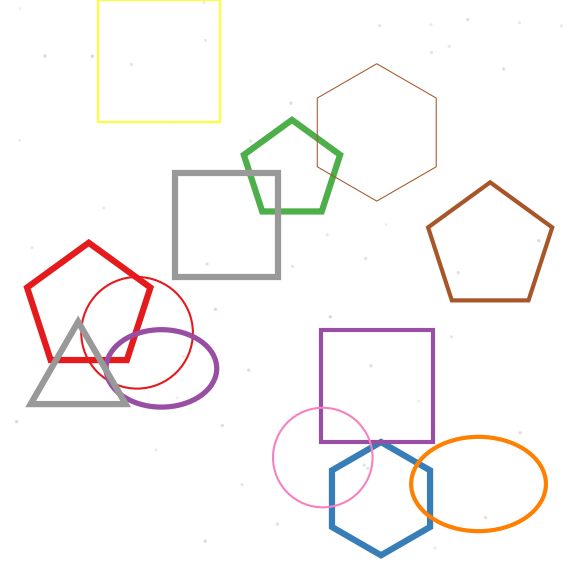[{"shape": "circle", "thickness": 1, "radius": 0.48, "center": [0.237, 0.423]}, {"shape": "pentagon", "thickness": 3, "radius": 0.56, "center": [0.154, 0.466]}, {"shape": "hexagon", "thickness": 3, "radius": 0.49, "center": [0.66, 0.136]}, {"shape": "pentagon", "thickness": 3, "radius": 0.44, "center": [0.506, 0.704]}, {"shape": "oval", "thickness": 2.5, "radius": 0.48, "center": [0.28, 0.361]}, {"shape": "square", "thickness": 2, "radius": 0.48, "center": [0.653, 0.331]}, {"shape": "oval", "thickness": 2, "radius": 0.58, "center": [0.829, 0.161]}, {"shape": "square", "thickness": 1, "radius": 0.53, "center": [0.275, 0.894]}, {"shape": "hexagon", "thickness": 0.5, "radius": 0.59, "center": [0.652, 0.77]}, {"shape": "pentagon", "thickness": 2, "radius": 0.57, "center": [0.849, 0.57]}, {"shape": "circle", "thickness": 1, "radius": 0.43, "center": [0.559, 0.207]}, {"shape": "square", "thickness": 3, "radius": 0.45, "center": [0.393, 0.61]}, {"shape": "triangle", "thickness": 3, "radius": 0.48, "center": [0.135, 0.347]}]